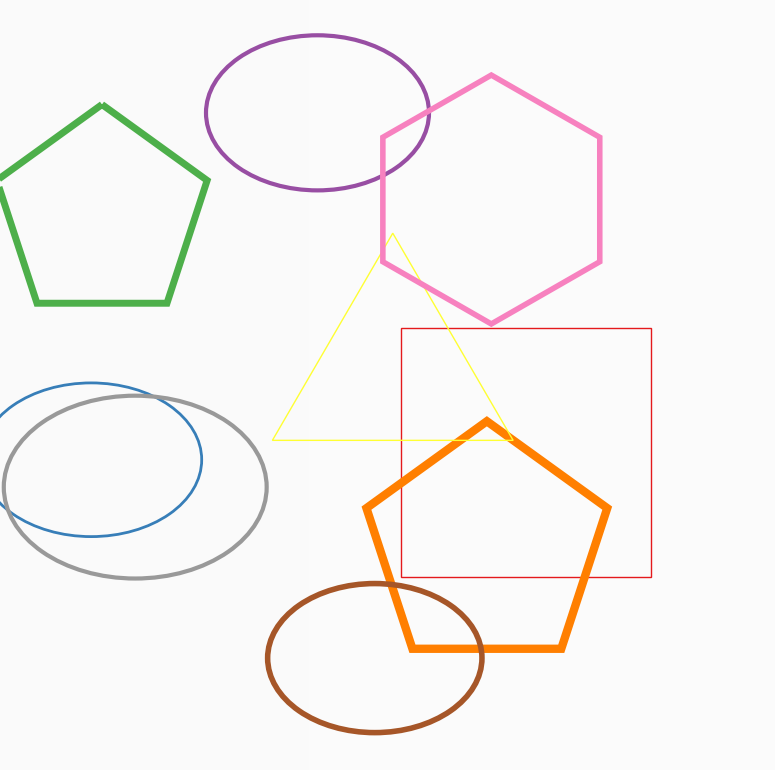[{"shape": "square", "thickness": 0.5, "radius": 0.81, "center": [0.678, 0.412]}, {"shape": "oval", "thickness": 1, "radius": 0.71, "center": [0.118, 0.403]}, {"shape": "pentagon", "thickness": 2.5, "radius": 0.71, "center": [0.132, 0.722]}, {"shape": "oval", "thickness": 1.5, "radius": 0.72, "center": [0.41, 0.853]}, {"shape": "pentagon", "thickness": 3, "radius": 0.82, "center": [0.628, 0.29]}, {"shape": "triangle", "thickness": 0.5, "radius": 0.9, "center": [0.507, 0.518]}, {"shape": "oval", "thickness": 2, "radius": 0.69, "center": [0.484, 0.145]}, {"shape": "hexagon", "thickness": 2, "radius": 0.81, "center": [0.634, 0.741]}, {"shape": "oval", "thickness": 1.5, "radius": 0.85, "center": [0.174, 0.367]}]